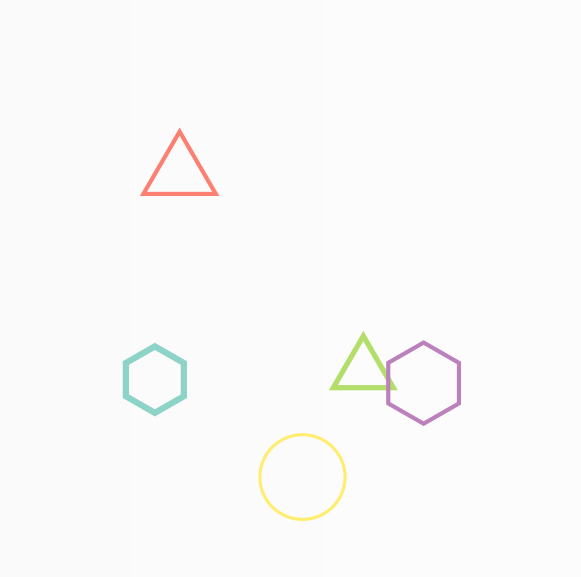[{"shape": "hexagon", "thickness": 3, "radius": 0.29, "center": [0.266, 0.342]}, {"shape": "triangle", "thickness": 2, "radius": 0.36, "center": [0.309, 0.699]}, {"shape": "triangle", "thickness": 2.5, "radius": 0.3, "center": [0.625, 0.358]}, {"shape": "hexagon", "thickness": 2, "radius": 0.35, "center": [0.729, 0.336]}, {"shape": "circle", "thickness": 1.5, "radius": 0.37, "center": [0.52, 0.173]}]